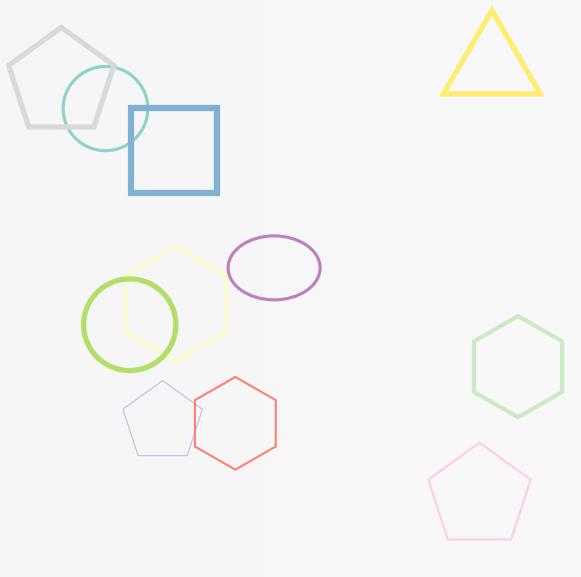[{"shape": "circle", "thickness": 1.5, "radius": 0.36, "center": [0.181, 0.811]}, {"shape": "hexagon", "thickness": 1, "radius": 0.5, "center": [0.303, 0.473]}, {"shape": "pentagon", "thickness": 0.5, "radius": 0.36, "center": [0.28, 0.268]}, {"shape": "hexagon", "thickness": 1, "radius": 0.4, "center": [0.405, 0.266]}, {"shape": "square", "thickness": 3, "radius": 0.37, "center": [0.299, 0.739]}, {"shape": "circle", "thickness": 2.5, "radius": 0.4, "center": [0.223, 0.437]}, {"shape": "pentagon", "thickness": 1, "radius": 0.46, "center": [0.825, 0.14]}, {"shape": "pentagon", "thickness": 2.5, "radius": 0.48, "center": [0.105, 0.856]}, {"shape": "oval", "thickness": 1.5, "radius": 0.4, "center": [0.472, 0.535]}, {"shape": "hexagon", "thickness": 2, "radius": 0.44, "center": [0.891, 0.364]}, {"shape": "triangle", "thickness": 2.5, "radius": 0.48, "center": [0.846, 0.885]}]